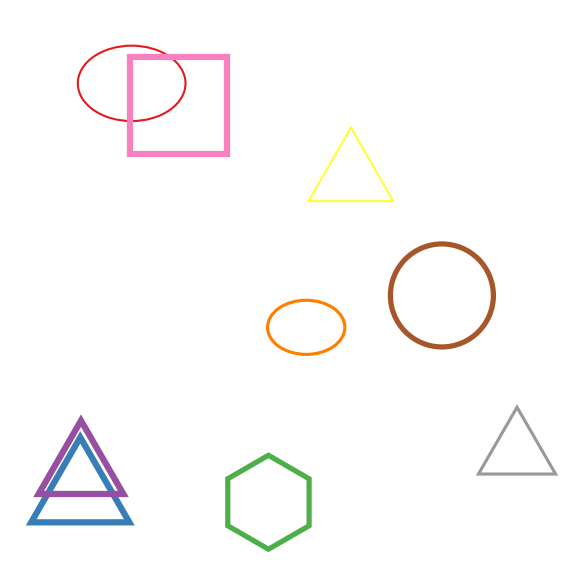[{"shape": "oval", "thickness": 1, "radius": 0.47, "center": [0.228, 0.855]}, {"shape": "triangle", "thickness": 3, "radius": 0.49, "center": [0.139, 0.144]}, {"shape": "hexagon", "thickness": 2.5, "radius": 0.41, "center": [0.465, 0.129]}, {"shape": "triangle", "thickness": 3, "radius": 0.42, "center": [0.14, 0.186]}, {"shape": "oval", "thickness": 1.5, "radius": 0.33, "center": [0.53, 0.432]}, {"shape": "triangle", "thickness": 1, "radius": 0.42, "center": [0.608, 0.693]}, {"shape": "circle", "thickness": 2.5, "radius": 0.45, "center": [0.765, 0.488]}, {"shape": "square", "thickness": 3, "radius": 0.42, "center": [0.308, 0.816]}, {"shape": "triangle", "thickness": 1.5, "radius": 0.39, "center": [0.895, 0.217]}]